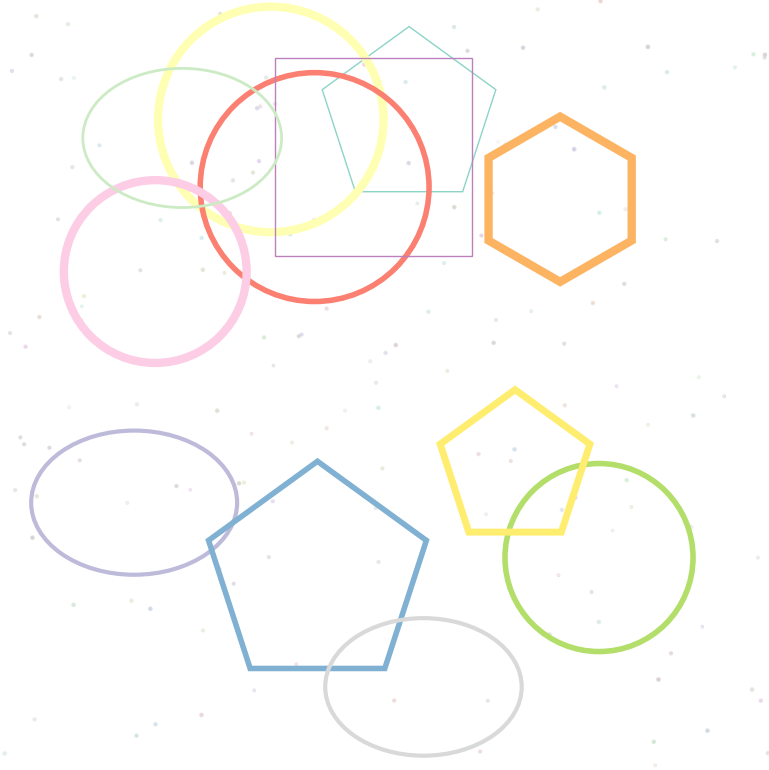[{"shape": "pentagon", "thickness": 0.5, "radius": 0.59, "center": [0.531, 0.847]}, {"shape": "circle", "thickness": 3, "radius": 0.73, "center": [0.352, 0.845]}, {"shape": "oval", "thickness": 1.5, "radius": 0.67, "center": [0.174, 0.347]}, {"shape": "circle", "thickness": 2, "radius": 0.74, "center": [0.409, 0.757]}, {"shape": "pentagon", "thickness": 2, "radius": 0.74, "center": [0.412, 0.252]}, {"shape": "hexagon", "thickness": 3, "radius": 0.54, "center": [0.727, 0.741]}, {"shape": "circle", "thickness": 2, "radius": 0.61, "center": [0.778, 0.276]}, {"shape": "circle", "thickness": 3, "radius": 0.59, "center": [0.202, 0.647]}, {"shape": "oval", "thickness": 1.5, "radius": 0.64, "center": [0.55, 0.108]}, {"shape": "square", "thickness": 0.5, "radius": 0.64, "center": [0.485, 0.796]}, {"shape": "oval", "thickness": 1, "radius": 0.65, "center": [0.237, 0.821]}, {"shape": "pentagon", "thickness": 2.5, "radius": 0.51, "center": [0.669, 0.392]}]